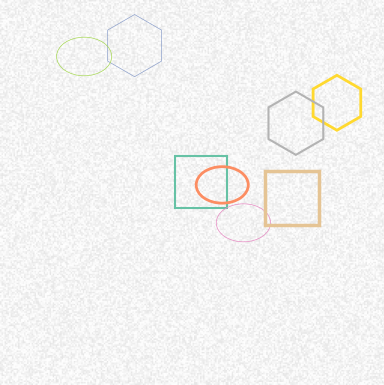[{"shape": "square", "thickness": 1.5, "radius": 0.34, "center": [0.523, 0.526]}, {"shape": "oval", "thickness": 2, "radius": 0.34, "center": [0.577, 0.52]}, {"shape": "hexagon", "thickness": 0.5, "radius": 0.4, "center": [0.35, 0.882]}, {"shape": "oval", "thickness": 0.5, "radius": 0.35, "center": [0.632, 0.421]}, {"shape": "oval", "thickness": 0.5, "radius": 0.36, "center": [0.219, 0.853]}, {"shape": "hexagon", "thickness": 2, "radius": 0.36, "center": [0.875, 0.733]}, {"shape": "square", "thickness": 2.5, "radius": 0.35, "center": [0.758, 0.486]}, {"shape": "hexagon", "thickness": 1.5, "radius": 0.41, "center": [0.769, 0.68]}]